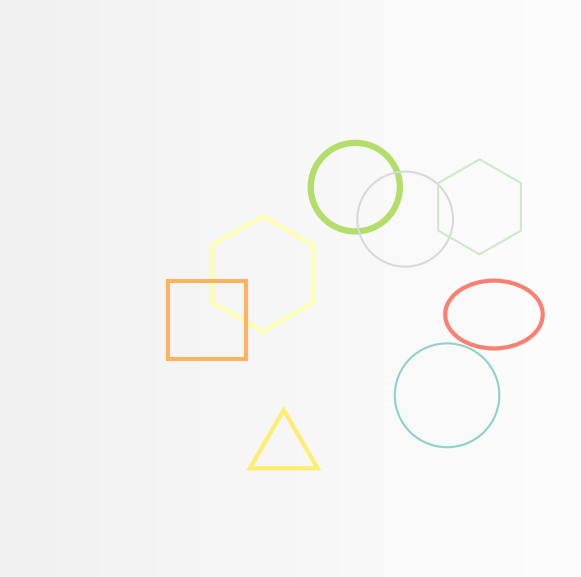[{"shape": "circle", "thickness": 1, "radius": 0.45, "center": [0.769, 0.315]}, {"shape": "hexagon", "thickness": 2, "radius": 0.5, "center": [0.452, 0.525]}, {"shape": "oval", "thickness": 2, "radius": 0.42, "center": [0.85, 0.455]}, {"shape": "square", "thickness": 2, "radius": 0.34, "center": [0.356, 0.445]}, {"shape": "circle", "thickness": 3, "radius": 0.38, "center": [0.611, 0.675]}, {"shape": "circle", "thickness": 1, "radius": 0.41, "center": [0.697, 0.62]}, {"shape": "hexagon", "thickness": 1, "radius": 0.41, "center": [0.825, 0.641]}, {"shape": "triangle", "thickness": 2, "radius": 0.34, "center": [0.488, 0.222]}]